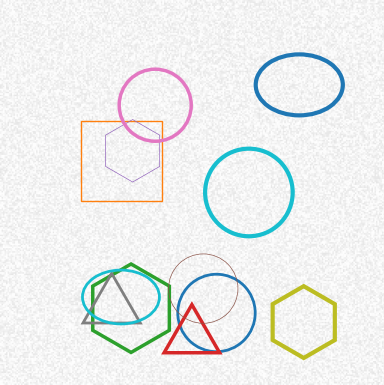[{"shape": "oval", "thickness": 3, "radius": 0.57, "center": [0.777, 0.78]}, {"shape": "circle", "thickness": 2, "radius": 0.5, "center": [0.562, 0.187]}, {"shape": "square", "thickness": 1, "radius": 0.52, "center": [0.316, 0.582]}, {"shape": "hexagon", "thickness": 2.5, "radius": 0.57, "center": [0.34, 0.199]}, {"shape": "triangle", "thickness": 2.5, "radius": 0.42, "center": [0.498, 0.125]}, {"shape": "hexagon", "thickness": 0.5, "radius": 0.41, "center": [0.345, 0.608]}, {"shape": "circle", "thickness": 0.5, "radius": 0.45, "center": [0.528, 0.25]}, {"shape": "circle", "thickness": 2.5, "radius": 0.47, "center": [0.403, 0.727]}, {"shape": "triangle", "thickness": 2, "radius": 0.43, "center": [0.29, 0.204]}, {"shape": "hexagon", "thickness": 3, "radius": 0.47, "center": [0.789, 0.163]}, {"shape": "circle", "thickness": 3, "radius": 0.57, "center": [0.646, 0.5]}, {"shape": "oval", "thickness": 2, "radius": 0.5, "center": [0.314, 0.229]}]